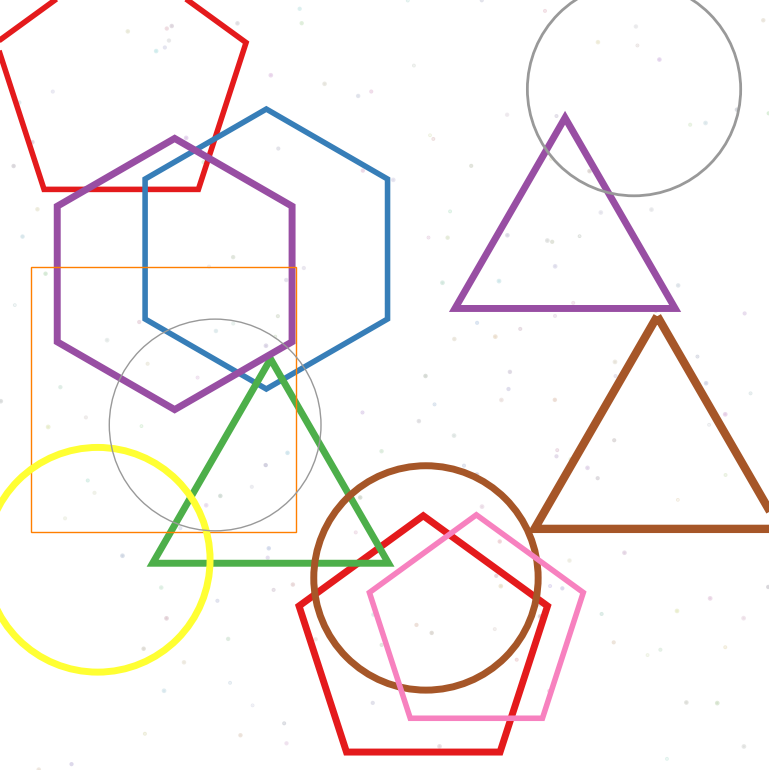[{"shape": "pentagon", "thickness": 2, "radius": 0.85, "center": [0.157, 0.892]}, {"shape": "pentagon", "thickness": 2.5, "radius": 0.85, "center": [0.55, 0.161]}, {"shape": "hexagon", "thickness": 2, "radius": 0.91, "center": [0.346, 0.677]}, {"shape": "triangle", "thickness": 2.5, "radius": 0.88, "center": [0.351, 0.357]}, {"shape": "hexagon", "thickness": 2.5, "radius": 0.88, "center": [0.227, 0.644]}, {"shape": "triangle", "thickness": 2.5, "radius": 0.83, "center": [0.734, 0.682]}, {"shape": "square", "thickness": 0.5, "radius": 0.86, "center": [0.213, 0.481]}, {"shape": "circle", "thickness": 2.5, "radius": 0.73, "center": [0.127, 0.273]}, {"shape": "circle", "thickness": 2.5, "radius": 0.73, "center": [0.553, 0.249]}, {"shape": "triangle", "thickness": 3, "radius": 0.92, "center": [0.854, 0.405]}, {"shape": "pentagon", "thickness": 2, "radius": 0.73, "center": [0.619, 0.185]}, {"shape": "circle", "thickness": 1, "radius": 0.69, "center": [0.823, 0.884]}, {"shape": "circle", "thickness": 0.5, "radius": 0.69, "center": [0.279, 0.448]}]